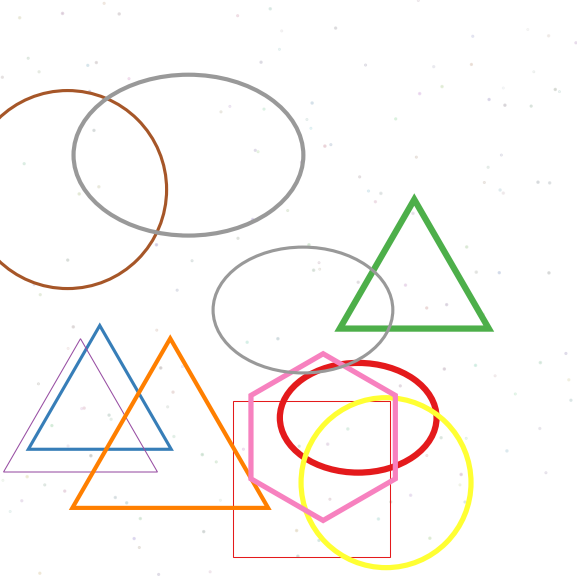[{"shape": "square", "thickness": 0.5, "radius": 0.68, "center": [0.54, 0.17]}, {"shape": "oval", "thickness": 3, "radius": 0.68, "center": [0.62, 0.276]}, {"shape": "triangle", "thickness": 1.5, "radius": 0.71, "center": [0.173, 0.293]}, {"shape": "triangle", "thickness": 3, "radius": 0.74, "center": [0.717, 0.505]}, {"shape": "triangle", "thickness": 0.5, "radius": 0.77, "center": [0.139, 0.259]}, {"shape": "triangle", "thickness": 2, "radius": 0.98, "center": [0.295, 0.217]}, {"shape": "circle", "thickness": 2.5, "radius": 0.74, "center": [0.668, 0.163]}, {"shape": "circle", "thickness": 1.5, "radius": 0.86, "center": [0.117, 0.671]}, {"shape": "hexagon", "thickness": 2.5, "radius": 0.72, "center": [0.56, 0.242]}, {"shape": "oval", "thickness": 2, "radius": 0.99, "center": [0.326, 0.73]}, {"shape": "oval", "thickness": 1.5, "radius": 0.78, "center": [0.525, 0.462]}]